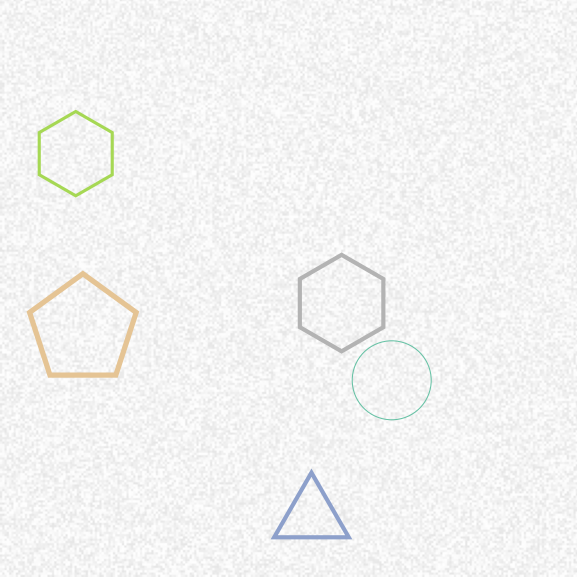[{"shape": "circle", "thickness": 0.5, "radius": 0.34, "center": [0.678, 0.341]}, {"shape": "triangle", "thickness": 2, "radius": 0.37, "center": [0.539, 0.106]}, {"shape": "hexagon", "thickness": 1.5, "radius": 0.36, "center": [0.131, 0.733]}, {"shape": "pentagon", "thickness": 2.5, "radius": 0.49, "center": [0.144, 0.428]}, {"shape": "hexagon", "thickness": 2, "radius": 0.42, "center": [0.592, 0.474]}]